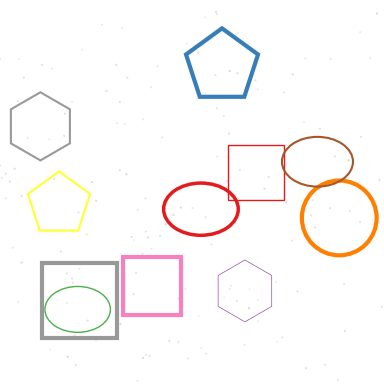[{"shape": "oval", "thickness": 2.5, "radius": 0.48, "center": [0.522, 0.457]}, {"shape": "square", "thickness": 1, "radius": 0.36, "center": [0.665, 0.552]}, {"shape": "pentagon", "thickness": 3, "radius": 0.49, "center": [0.577, 0.828]}, {"shape": "oval", "thickness": 1, "radius": 0.43, "center": [0.202, 0.196]}, {"shape": "hexagon", "thickness": 0.5, "radius": 0.4, "center": [0.636, 0.244]}, {"shape": "circle", "thickness": 3, "radius": 0.49, "center": [0.881, 0.434]}, {"shape": "pentagon", "thickness": 1.5, "radius": 0.42, "center": [0.153, 0.47]}, {"shape": "oval", "thickness": 1.5, "radius": 0.46, "center": [0.825, 0.58]}, {"shape": "square", "thickness": 3, "radius": 0.37, "center": [0.396, 0.257]}, {"shape": "hexagon", "thickness": 1.5, "radius": 0.44, "center": [0.105, 0.672]}, {"shape": "square", "thickness": 3, "radius": 0.49, "center": [0.207, 0.219]}]